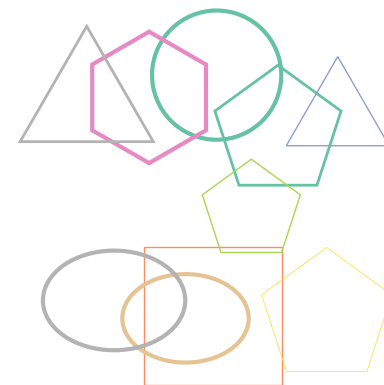[{"shape": "circle", "thickness": 3, "radius": 0.84, "center": [0.563, 0.805]}, {"shape": "pentagon", "thickness": 2, "radius": 0.86, "center": [0.722, 0.658]}, {"shape": "square", "thickness": 1, "radius": 0.89, "center": [0.553, 0.179]}, {"shape": "triangle", "thickness": 1, "radius": 0.77, "center": [0.877, 0.699]}, {"shape": "hexagon", "thickness": 3, "radius": 0.85, "center": [0.387, 0.747]}, {"shape": "pentagon", "thickness": 1, "radius": 0.67, "center": [0.653, 0.453]}, {"shape": "pentagon", "thickness": 0.5, "radius": 0.89, "center": [0.849, 0.179]}, {"shape": "oval", "thickness": 3, "radius": 0.82, "center": [0.482, 0.173]}, {"shape": "triangle", "thickness": 2, "radius": 1.0, "center": [0.225, 0.732]}, {"shape": "oval", "thickness": 3, "radius": 0.92, "center": [0.296, 0.22]}]